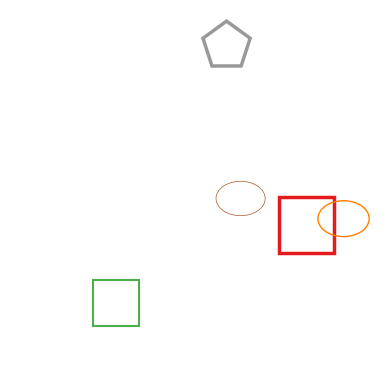[{"shape": "square", "thickness": 2.5, "radius": 0.36, "center": [0.796, 0.416]}, {"shape": "square", "thickness": 1.5, "radius": 0.3, "center": [0.301, 0.212]}, {"shape": "oval", "thickness": 1, "radius": 0.33, "center": [0.892, 0.432]}, {"shape": "oval", "thickness": 0.5, "radius": 0.32, "center": [0.625, 0.484]}, {"shape": "pentagon", "thickness": 2.5, "radius": 0.32, "center": [0.588, 0.881]}]